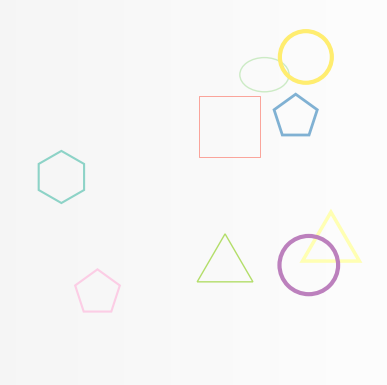[{"shape": "hexagon", "thickness": 1.5, "radius": 0.34, "center": [0.158, 0.54]}, {"shape": "triangle", "thickness": 2.5, "radius": 0.42, "center": [0.854, 0.364]}, {"shape": "square", "thickness": 0.5, "radius": 0.4, "center": [0.593, 0.671]}, {"shape": "pentagon", "thickness": 2, "radius": 0.29, "center": [0.763, 0.697]}, {"shape": "triangle", "thickness": 1, "radius": 0.42, "center": [0.581, 0.309]}, {"shape": "pentagon", "thickness": 1.5, "radius": 0.3, "center": [0.252, 0.24]}, {"shape": "circle", "thickness": 3, "radius": 0.38, "center": [0.797, 0.312]}, {"shape": "oval", "thickness": 1, "radius": 0.32, "center": [0.682, 0.806]}, {"shape": "circle", "thickness": 3, "radius": 0.34, "center": [0.789, 0.852]}]